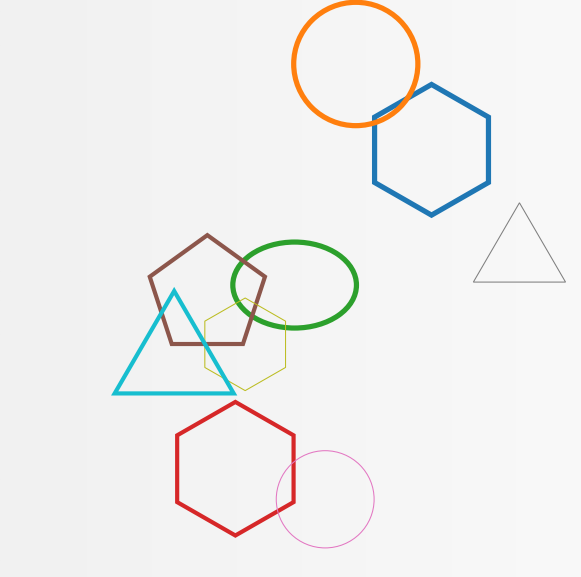[{"shape": "hexagon", "thickness": 2.5, "radius": 0.57, "center": [0.742, 0.74]}, {"shape": "circle", "thickness": 2.5, "radius": 0.53, "center": [0.612, 0.888]}, {"shape": "oval", "thickness": 2.5, "radius": 0.53, "center": [0.507, 0.506]}, {"shape": "hexagon", "thickness": 2, "radius": 0.58, "center": [0.405, 0.187]}, {"shape": "pentagon", "thickness": 2, "radius": 0.52, "center": [0.357, 0.488]}, {"shape": "circle", "thickness": 0.5, "radius": 0.42, "center": [0.559, 0.135]}, {"shape": "triangle", "thickness": 0.5, "radius": 0.46, "center": [0.894, 0.556]}, {"shape": "hexagon", "thickness": 0.5, "radius": 0.4, "center": [0.422, 0.403]}, {"shape": "triangle", "thickness": 2, "radius": 0.59, "center": [0.3, 0.377]}]